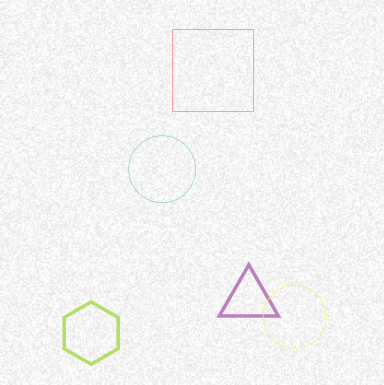[{"shape": "circle", "thickness": 0.5, "radius": 0.44, "center": [0.421, 0.56]}, {"shape": "square", "thickness": 0.5, "radius": 0.53, "center": [0.552, 0.818]}, {"shape": "hexagon", "thickness": 2.5, "radius": 0.4, "center": [0.237, 0.135]}, {"shape": "triangle", "thickness": 2.5, "radius": 0.44, "center": [0.646, 0.224]}, {"shape": "circle", "thickness": 0.5, "radius": 0.41, "center": [0.766, 0.177]}]